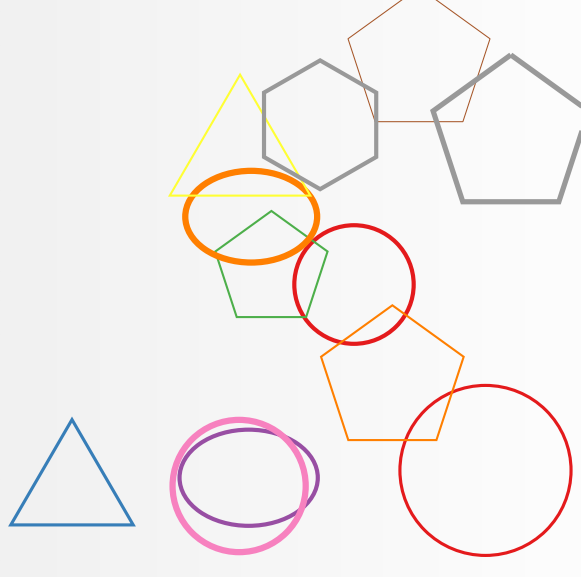[{"shape": "circle", "thickness": 1.5, "radius": 0.74, "center": [0.835, 0.185]}, {"shape": "circle", "thickness": 2, "radius": 0.51, "center": [0.609, 0.506]}, {"shape": "triangle", "thickness": 1.5, "radius": 0.61, "center": [0.124, 0.151]}, {"shape": "pentagon", "thickness": 1, "radius": 0.51, "center": [0.467, 0.532]}, {"shape": "oval", "thickness": 2, "radius": 0.59, "center": [0.428, 0.172]}, {"shape": "pentagon", "thickness": 1, "radius": 0.64, "center": [0.675, 0.341]}, {"shape": "oval", "thickness": 3, "radius": 0.57, "center": [0.432, 0.624]}, {"shape": "triangle", "thickness": 1, "radius": 0.7, "center": [0.413, 0.73]}, {"shape": "pentagon", "thickness": 0.5, "radius": 0.64, "center": [0.721, 0.892]}, {"shape": "circle", "thickness": 3, "radius": 0.57, "center": [0.411, 0.158]}, {"shape": "hexagon", "thickness": 2, "radius": 0.56, "center": [0.551, 0.783]}, {"shape": "pentagon", "thickness": 2.5, "radius": 0.7, "center": [0.879, 0.763]}]